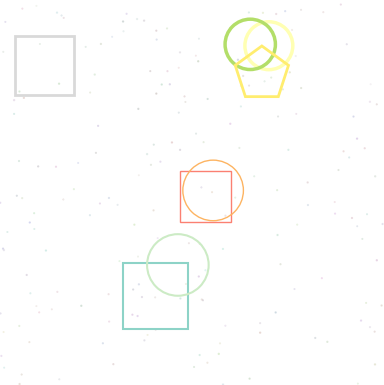[{"shape": "square", "thickness": 1.5, "radius": 0.43, "center": [0.404, 0.231]}, {"shape": "circle", "thickness": 2.5, "radius": 0.31, "center": [0.698, 0.881]}, {"shape": "square", "thickness": 1, "radius": 0.33, "center": [0.534, 0.49]}, {"shape": "circle", "thickness": 1, "radius": 0.39, "center": [0.554, 0.505]}, {"shape": "circle", "thickness": 2.5, "radius": 0.33, "center": [0.65, 0.885]}, {"shape": "square", "thickness": 2, "radius": 0.38, "center": [0.115, 0.829]}, {"shape": "circle", "thickness": 1.5, "radius": 0.4, "center": [0.462, 0.312]}, {"shape": "pentagon", "thickness": 2, "radius": 0.36, "center": [0.68, 0.808]}]